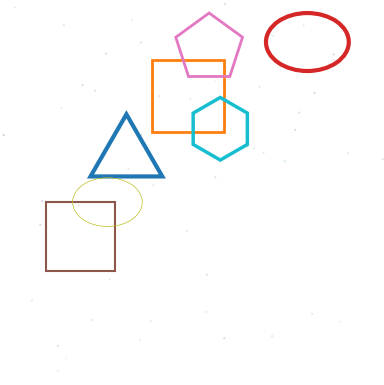[{"shape": "triangle", "thickness": 3, "radius": 0.54, "center": [0.328, 0.596]}, {"shape": "square", "thickness": 2, "radius": 0.47, "center": [0.488, 0.75]}, {"shape": "oval", "thickness": 3, "radius": 0.54, "center": [0.798, 0.891]}, {"shape": "square", "thickness": 1.5, "radius": 0.45, "center": [0.209, 0.386]}, {"shape": "pentagon", "thickness": 2, "radius": 0.46, "center": [0.543, 0.875]}, {"shape": "oval", "thickness": 0.5, "radius": 0.45, "center": [0.279, 0.475]}, {"shape": "hexagon", "thickness": 2.5, "radius": 0.41, "center": [0.572, 0.666]}]